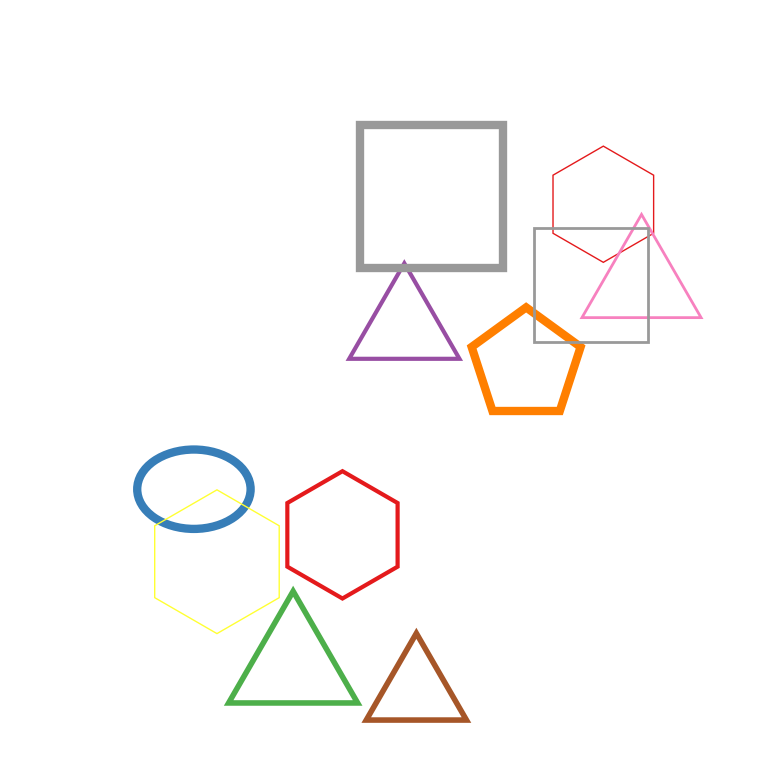[{"shape": "hexagon", "thickness": 0.5, "radius": 0.38, "center": [0.784, 0.735]}, {"shape": "hexagon", "thickness": 1.5, "radius": 0.41, "center": [0.445, 0.305]}, {"shape": "oval", "thickness": 3, "radius": 0.37, "center": [0.252, 0.365]}, {"shape": "triangle", "thickness": 2, "radius": 0.48, "center": [0.381, 0.135]}, {"shape": "triangle", "thickness": 1.5, "radius": 0.41, "center": [0.525, 0.575]}, {"shape": "pentagon", "thickness": 3, "radius": 0.37, "center": [0.683, 0.526]}, {"shape": "hexagon", "thickness": 0.5, "radius": 0.47, "center": [0.282, 0.27]}, {"shape": "triangle", "thickness": 2, "radius": 0.38, "center": [0.541, 0.102]}, {"shape": "triangle", "thickness": 1, "radius": 0.45, "center": [0.833, 0.632]}, {"shape": "square", "thickness": 3, "radius": 0.46, "center": [0.561, 0.745]}, {"shape": "square", "thickness": 1, "radius": 0.37, "center": [0.767, 0.63]}]